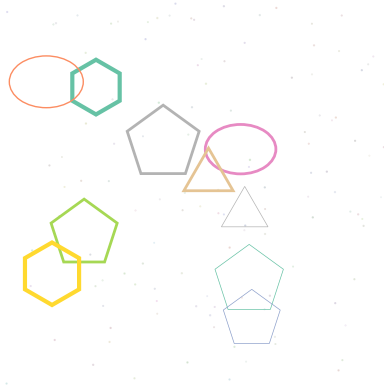[{"shape": "hexagon", "thickness": 3, "radius": 0.36, "center": [0.249, 0.774]}, {"shape": "pentagon", "thickness": 0.5, "radius": 0.47, "center": [0.647, 0.272]}, {"shape": "oval", "thickness": 1, "radius": 0.48, "center": [0.12, 0.788]}, {"shape": "pentagon", "thickness": 0.5, "radius": 0.39, "center": [0.654, 0.171]}, {"shape": "oval", "thickness": 2, "radius": 0.46, "center": [0.625, 0.613]}, {"shape": "pentagon", "thickness": 2, "radius": 0.45, "center": [0.219, 0.393]}, {"shape": "hexagon", "thickness": 3, "radius": 0.41, "center": [0.135, 0.289]}, {"shape": "triangle", "thickness": 2, "radius": 0.37, "center": [0.542, 0.541]}, {"shape": "pentagon", "thickness": 2, "radius": 0.49, "center": [0.424, 0.629]}, {"shape": "triangle", "thickness": 0.5, "radius": 0.35, "center": [0.636, 0.446]}]